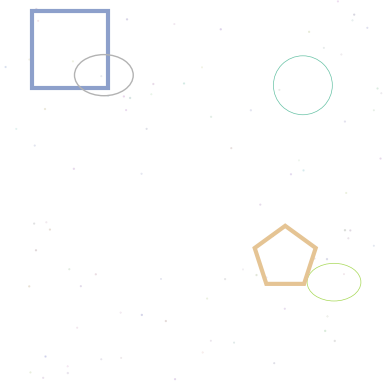[{"shape": "circle", "thickness": 0.5, "radius": 0.38, "center": [0.787, 0.779]}, {"shape": "square", "thickness": 3, "radius": 0.5, "center": [0.182, 0.872]}, {"shape": "oval", "thickness": 0.5, "radius": 0.35, "center": [0.868, 0.267]}, {"shape": "pentagon", "thickness": 3, "radius": 0.42, "center": [0.741, 0.33]}, {"shape": "oval", "thickness": 1, "radius": 0.38, "center": [0.27, 0.805]}]